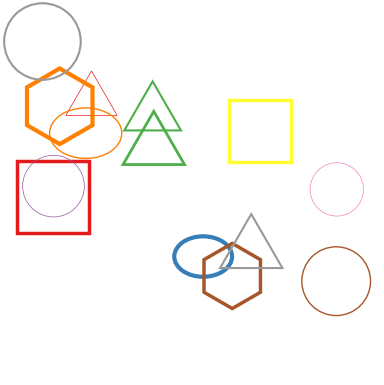[{"shape": "square", "thickness": 2.5, "radius": 0.47, "center": [0.138, 0.487]}, {"shape": "triangle", "thickness": 0.5, "radius": 0.38, "center": [0.238, 0.739]}, {"shape": "oval", "thickness": 3, "radius": 0.38, "center": [0.528, 0.334]}, {"shape": "triangle", "thickness": 1.5, "radius": 0.42, "center": [0.396, 0.704]}, {"shape": "triangle", "thickness": 2, "radius": 0.46, "center": [0.399, 0.619]}, {"shape": "circle", "thickness": 0.5, "radius": 0.4, "center": [0.139, 0.517]}, {"shape": "oval", "thickness": 1, "radius": 0.47, "center": [0.223, 0.654]}, {"shape": "hexagon", "thickness": 3, "radius": 0.49, "center": [0.155, 0.724]}, {"shape": "square", "thickness": 2.5, "radius": 0.4, "center": [0.676, 0.659]}, {"shape": "circle", "thickness": 1, "radius": 0.45, "center": [0.873, 0.27]}, {"shape": "hexagon", "thickness": 2.5, "radius": 0.42, "center": [0.603, 0.283]}, {"shape": "circle", "thickness": 0.5, "radius": 0.35, "center": [0.875, 0.508]}, {"shape": "circle", "thickness": 1.5, "radius": 0.5, "center": [0.11, 0.892]}, {"shape": "triangle", "thickness": 1.5, "radius": 0.47, "center": [0.653, 0.351]}]